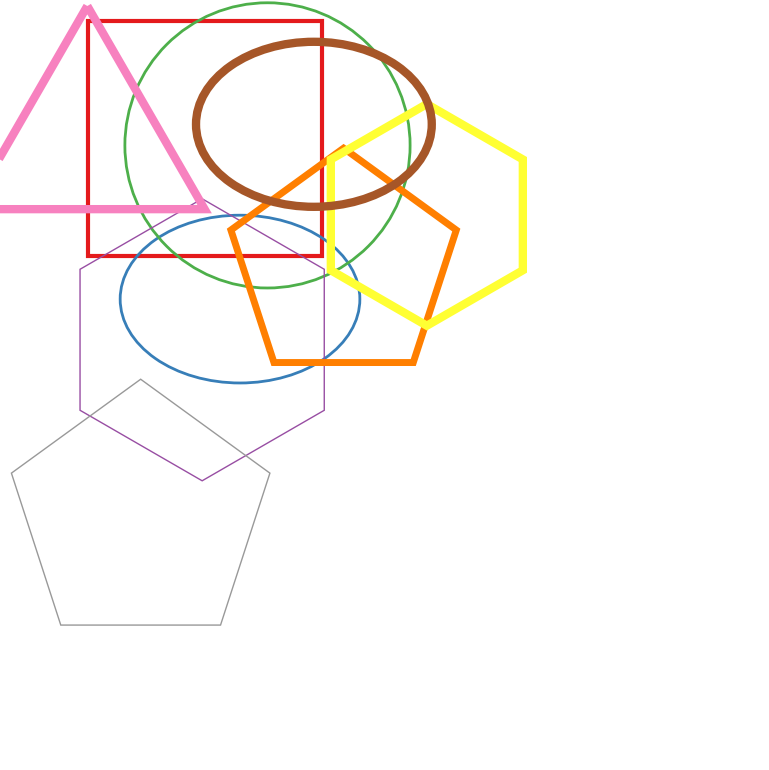[{"shape": "square", "thickness": 1.5, "radius": 0.76, "center": [0.266, 0.82]}, {"shape": "oval", "thickness": 1, "radius": 0.78, "center": [0.312, 0.612]}, {"shape": "circle", "thickness": 1, "radius": 0.93, "center": [0.347, 0.811]}, {"shape": "hexagon", "thickness": 0.5, "radius": 0.92, "center": [0.263, 0.559]}, {"shape": "pentagon", "thickness": 2.5, "radius": 0.77, "center": [0.446, 0.654]}, {"shape": "hexagon", "thickness": 3, "radius": 0.72, "center": [0.554, 0.721]}, {"shape": "oval", "thickness": 3, "radius": 0.77, "center": [0.408, 0.839]}, {"shape": "triangle", "thickness": 3, "radius": 0.88, "center": [0.113, 0.816]}, {"shape": "pentagon", "thickness": 0.5, "radius": 0.88, "center": [0.183, 0.331]}]